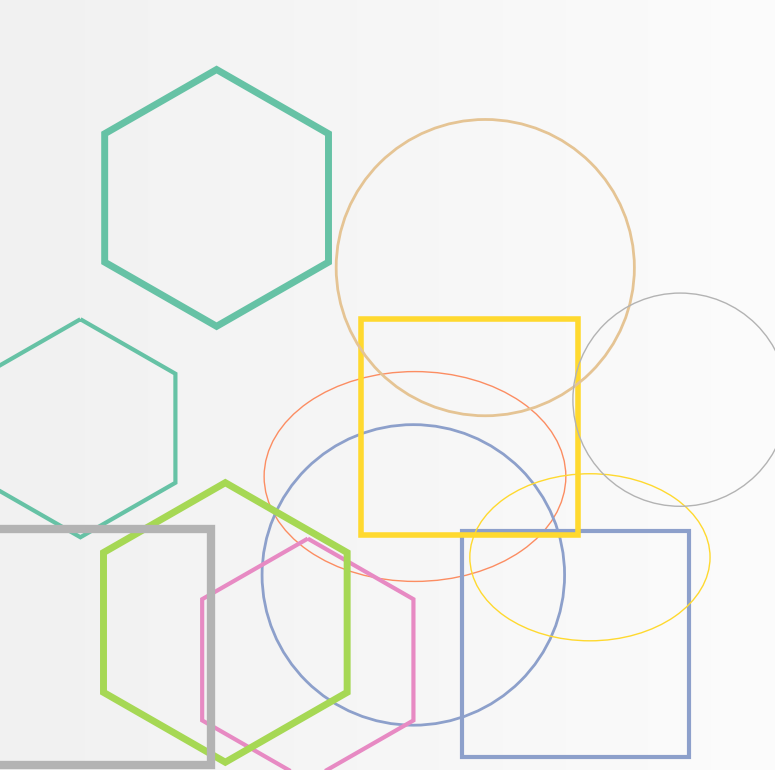[{"shape": "hexagon", "thickness": 2.5, "radius": 0.83, "center": [0.279, 0.743]}, {"shape": "hexagon", "thickness": 1.5, "radius": 0.71, "center": [0.104, 0.444]}, {"shape": "oval", "thickness": 0.5, "radius": 0.97, "center": [0.535, 0.381]}, {"shape": "square", "thickness": 1.5, "radius": 0.73, "center": [0.742, 0.164]}, {"shape": "circle", "thickness": 1, "radius": 0.98, "center": [0.533, 0.253]}, {"shape": "hexagon", "thickness": 1.5, "radius": 0.79, "center": [0.397, 0.143]}, {"shape": "hexagon", "thickness": 2.5, "radius": 0.91, "center": [0.291, 0.192]}, {"shape": "square", "thickness": 2, "radius": 0.7, "center": [0.606, 0.446]}, {"shape": "oval", "thickness": 0.5, "radius": 0.77, "center": [0.761, 0.276]}, {"shape": "circle", "thickness": 1, "radius": 0.96, "center": [0.626, 0.652]}, {"shape": "square", "thickness": 3, "radius": 0.76, "center": [0.119, 0.16]}, {"shape": "circle", "thickness": 0.5, "radius": 0.69, "center": [0.878, 0.481]}]